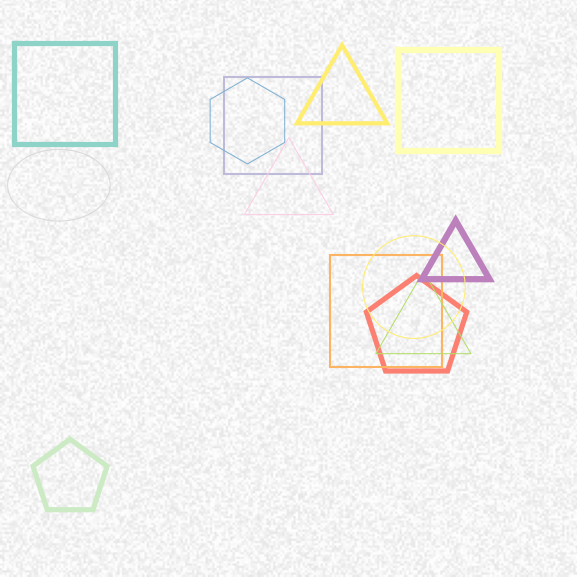[{"shape": "square", "thickness": 2.5, "radius": 0.44, "center": [0.111, 0.837]}, {"shape": "square", "thickness": 3, "radius": 0.44, "center": [0.777, 0.825]}, {"shape": "square", "thickness": 1, "radius": 0.42, "center": [0.473, 0.781]}, {"shape": "pentagon", "thickness": 2.5, "radius": 0.46, "center": [0.721, 0.431]}, {"shape": "hexagon", "thickness": 0.5, "radius": 0.37, "center": [0.428, 0.79]}, {"shape": "square", "thickness": 1, "radius": 0.49, "center": [0.669, 0.461]}, {"shape": "triangle", "thickness": 0.5, "radius": 0.48, "center": [0.733, 0.434]}, {"shape": "triangle", "thickness": 0.5, "radius": 0.44, "center": [0.5, 0.672]}, {"shape": "oval", "thickness": 0.5, "radius": 0.44, "center": [0.102, 0.678]}, {"shape": "triangle", "thickness": 3, "radius": 0.34, "center": [0.789, 0.55]}, {"shape": "pentagon", "thickness": 2.5, "radius": 0.34, "center": [0.121, 0.171]}, {"shape": "triangle", "thickness": 2, "radius": 0.45, "center": [0.592, 0.831]}, {"shape": "circle", "thickness": 0.5, "radius": 0.44, "center": [0.717, 0.502]}]